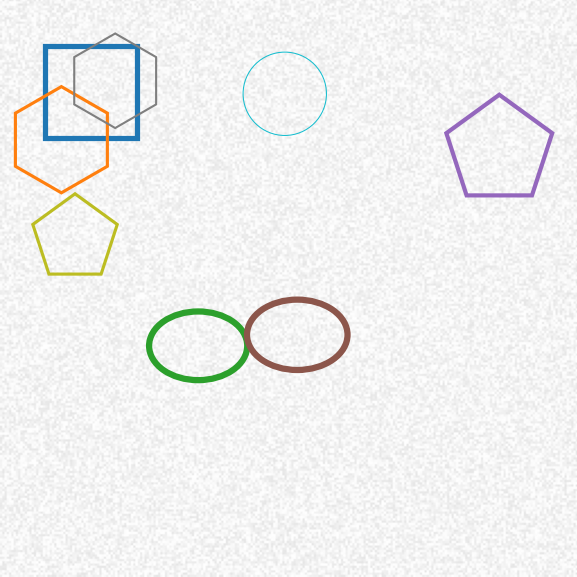[{"shape": "square", "thickness": 2.5, "radius": 0.4, "center": [0.158, 0.839]}, {"shape": "hexagon", "thickness": 1.5, "radius": 0.46, "center": [0.106, 0.757]}, {"shape": "oval", "thickness": 3, "radius": 0.42, "center": [0.343, 0.4]}, {"shape": "pentagon", "thickness": 2, "radius": 0.48, "center": [0.865, 0.739]}, {"shape": "oval", "thickness": 3, "radius": 0.44, "center": [0.515, 0.419]}, {"shape": "hexagon", "thickness": 1, "radius": 0.41, "center": [0.199, 0.859]}, {"shape": "pentagon", "thickness": 1.5, "radius": 0.38, "center": [0.13, 0.587]}, {"shape": "circle", "thickness": 0.5, "radius": 0.36, "center": [0.493, 0.837]}]